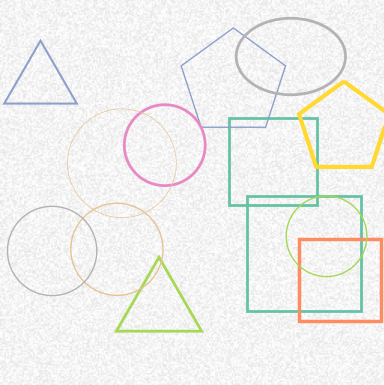[{"shape": "square", "thickness": 2, "radius": 0.74, "center": [0.79, 0.342]}, {"shape": "square", "thickness": 2, "radius": 0.57, "center": [0.709, 0.581]}, {"shape": "square", "thickness": 2.5, "radius": 0.53, "center": [0.884, 0.273]}, {"shape": "pentagon", "thickness": 1, "radius": 0.71, "center": [0.606, 0.785]}, {"shape": "triangle", "thickness": 1.5, "radius": 0.54, "center": [0.105, 0.785]}, {"shape": "circle", "thickness": 2, "radius": 0.53, "center": [0.428, 0.623]}, {"shape": "triangle", "thickness": 2, "radius": 0.64, "center": [0.413, 0.204]}, {"shape": "circle", "thickness": 1, "radius": 0.52, "center": [0.848, 0.386]}, {"shape": "pentagon", "thickness": 3, "radius": 0.61, "center": [0.893, 0.666]}, {"shape": "circle", "thickness": 0.5, "radius": 0.71, "center": [0.317, 0.576]}, {"shape": "circle", "thickness": 1, "radius": 0.6, "center": [0.304, 0.352]}, {"shape": "oval", "thickness": 2, "radius": 0.71, "center": [0.755, 0.853]}, {"shape": "circle", "thickness": 1, "radius": 0.58, "center": [0.135, 0.348]}]